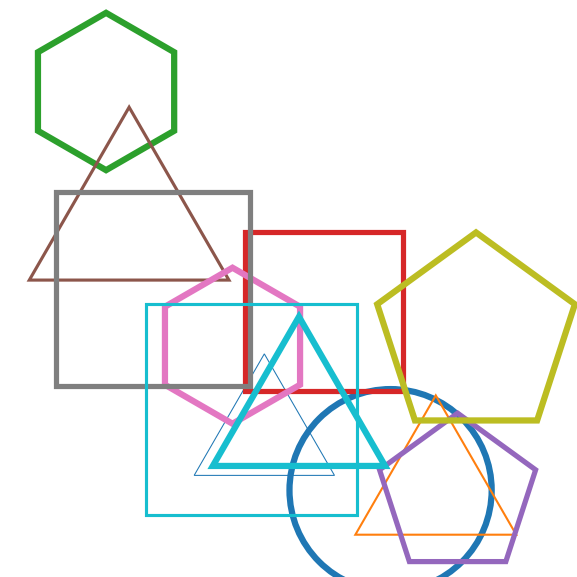[{"shape": "triangle", "thickness": 0.5, "radius": 0.7, "center": [0.458, 0.246]}, {"shape": "circle", "thickness": 3, "radius": 0.88, "center": [0.676, 0.15]}, {"shape": "triangle", "thickness": 1, "radius": 0.8, "center": [0.755, 0.154]}, {"shape": "hexagon", "thickness": 3, "radius": 0.68, "center": [0.184, 0.841]}, {"shape": "square", "thickness": 2.5, "radius": 0.69, "center": [0.561, 0.459]}, {"shape": "pentagon", "thickness": 2.5, "radius": 0.71, "center": [0.792, 0.142]}, {"shape": "triangle", "thickness": 1.5, "radius": 1.0, "center": [0.224, 0.614]}, {"shape": "hexagon", "thickness": 3, "radius": 0.68, "center": [0.403, 0.4]}, {"shape": "square", "thickness": 2.5, "radius": 0.84, "center": [0.265, 0.499]}, {"shape": "pentagon", "thickness": 3, "radius": 0.9, "center": [0.824, 0.417]}, {"shape": "triangle", "thickness": 3, "radius": 0.86, "center": [0.518, 0.278]}, {"shape": "square", "thickness": 1.5, "radius": 0.92, "center": [0.435, 0.29]}]